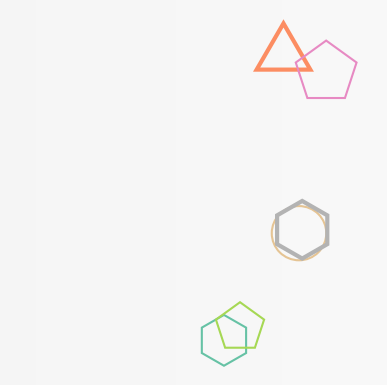[{"shape": "hexagon", "thickness": 1.5, "radius": 0.33, "center": [0.578, 0.116]}, {"shape": "triangle", "thickness": 3, "radius": 0.4, "center": [0.732, 0.859]}, {"shape": "pentagon", "thickness": 1.5, "radius": 0.41, "center": [0.842, 0.812]}, {"shape": "pentagon", "thickness": 1.5, "radius": 0.33, "center": [0.619, 0.15]}, {"shape": "circle", "thickness": 1.5, "radius": 0.35, "center": [0.772, 0.394]}, {"shape": "hexagon", "thickness": 3, "radius": 0.37, "center": [0.78, 0.403]}]